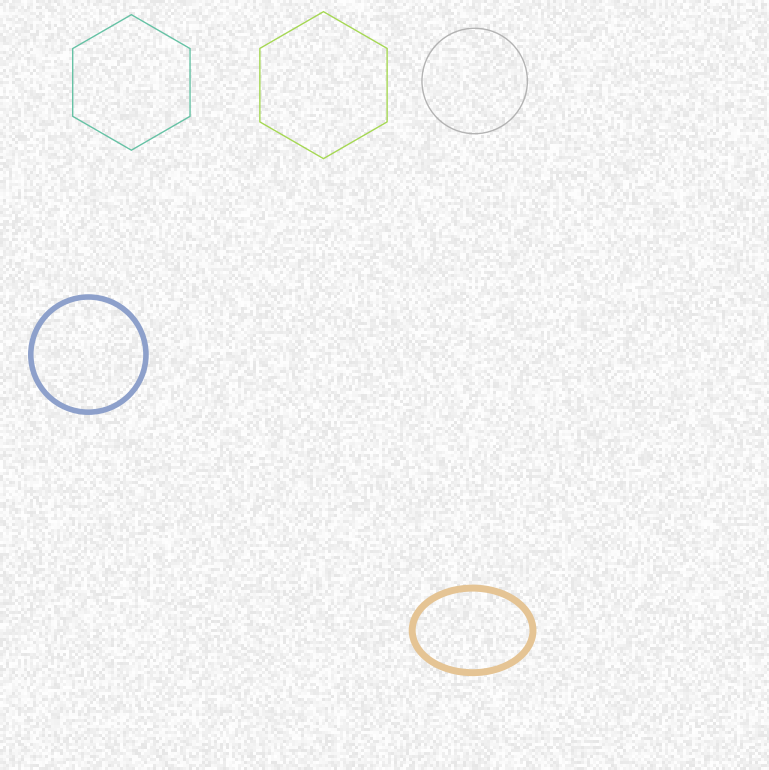[{"shape": "hexagon", "thickness": 0.5, "radius": 0.44, "center": [0.171, 0.893]}, {"shape": "circle", "thickness": 2, "radius": 0.37, "center": [0.115, 0.54]}, {"shape": "hexagon", "thickness": 0.5, "radius": 0.48, "center": [0.42, 0.889]}, {"shape": "oval", "thickness": 2.5, "radius": 0.39, "center": [0.614, 0.181]}, {"shape": "circle", "thickness": 0.5, "radius": 0.34, "center": [0.616, 0.895]}]